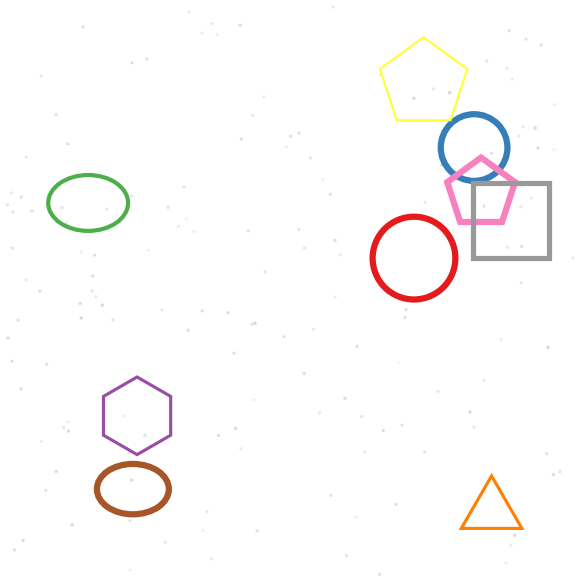[{"shape": "circle", "thickness": 3, "radius": 0.36, "center": [0.717, 0.552]}, {"shape": "circle", "thickness": 3, "radius": 0.29, "center": [0.821, 0.744]}, {"shape": "oval", "thickness": 2, "radius": 0.35, "center": [0.153, 0.648]}, {"shape": "hexagon", "thickness": 1.5, "radius": 0.34, "center": [0.237, 0.279]}, {"shape": "triangle", "thickness": 1.5, "radius": 0.3, "center": [0.851, 0.114]}, {"shape": "pentagon", "thickness": 1, "radius": 0.4, "center": [0.733, 0.855]}, {"shape": "oval", "thickness": 3, "radius": 0.31, "center": [0.23, 0.152]}, {"shape": "pentagon", "thickness": 3, "radius": 0.31, "center": [0.833, 0.665]}, {"shape": "square", "thickness": 2.5, "radius": 0.33, "center": [0.885, 0.617]}]